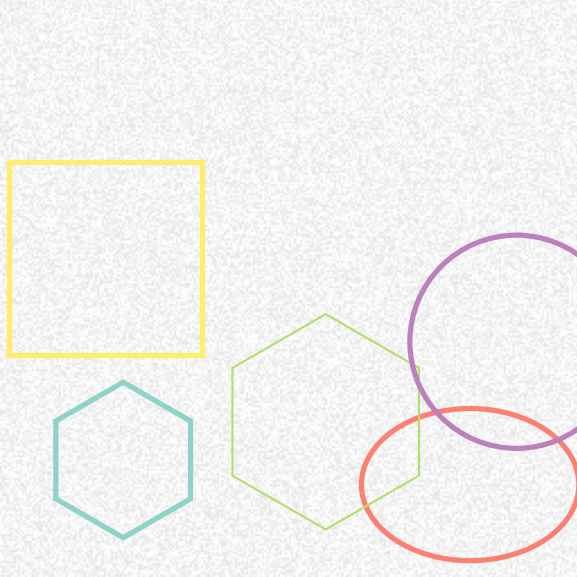[{"shape": "hexagon", "thickness": 2.5, "radius": 0.67, "center": [0.213, 0.203]}, {"shape": "oval", "thickness": 2.5, "radius": 0.94, "center": [0.814, 0.16]}, {"shape": "hexagon", "thickness": 1, "radius": 0.93, "center": [0.564, 0.269]}, {"shape": "circle", "thickness": 2.5, "radius": 0.92, "center": [0.894, 0.407]}, {"shape": "square", "thickness": 2.5, "radius": 0.84, "center": [0.183, 0.551]}]